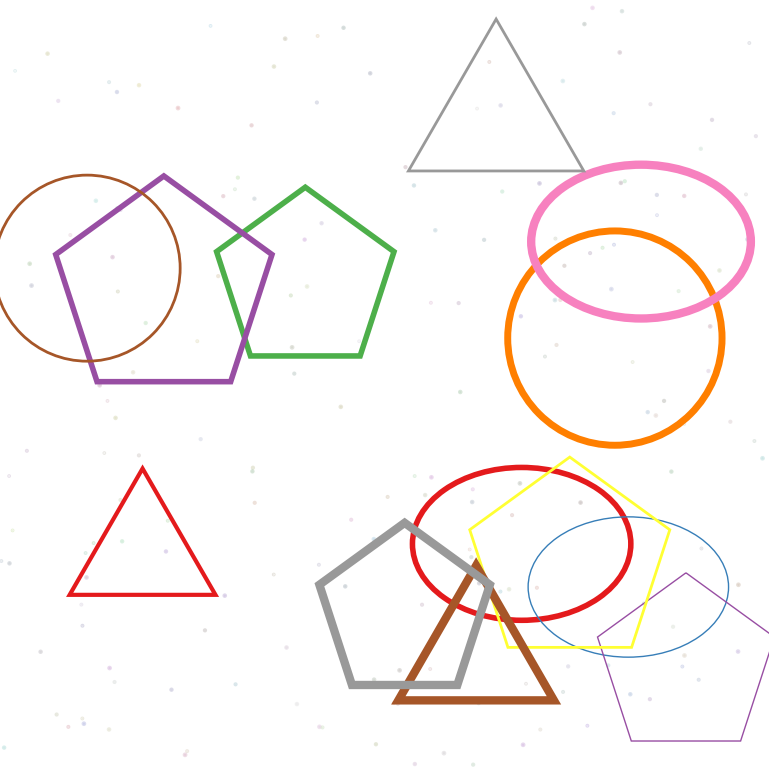[{"shape": "oval", "thickness": 2, "radius": 0.71, "center": [0.677, 0.294]}, {"shape": "triangle", "thickness": 1.5, "radius": 0.55, "center": [0.185, 0.282]}, {"shape": "oval", "thickness": 0.5, "radius": 0.65, "center": [0.816, 0.238]}, {"shape": "pentagon", "thickness": 2, "radius": 0.61, "center": [0.396, 0.636]}, {"shape": "pentagon", "thickness": 0.5, "radius": 0.6, "center": [0.891, 0.135]}, {"shape": "pentagon", "thickness": 2, "radius": 0.74, "center": [0.213, 0.624]}, {"shape": "circle", "thickness": 2.5, "radius": 0.7, "center": [0.799, 0.561]}, {"shape": "pentagon", "thickness": 1, "radius": 0.68, "center": [0.74, 0.27]}, {"shape": "triangle", "thickness": 3, "radius": 0.58, "center": [0.618, 0.149]}, {"shape": "circle", "thickness": 1, "radius": 0.6, "center": [0.113, 0.652]}, {"shape": "oval", "thickness": 3, "radius": 0.71, "center": [0.833, 0.686]}, {"shape": "triangle", "thickness": 1, "radius": 0.66, "center": [0.644, 0.844]}, {"shape": "pentagon", "thickness": 3, "radius": 0.58, "center": [0.525, 0.205]}]